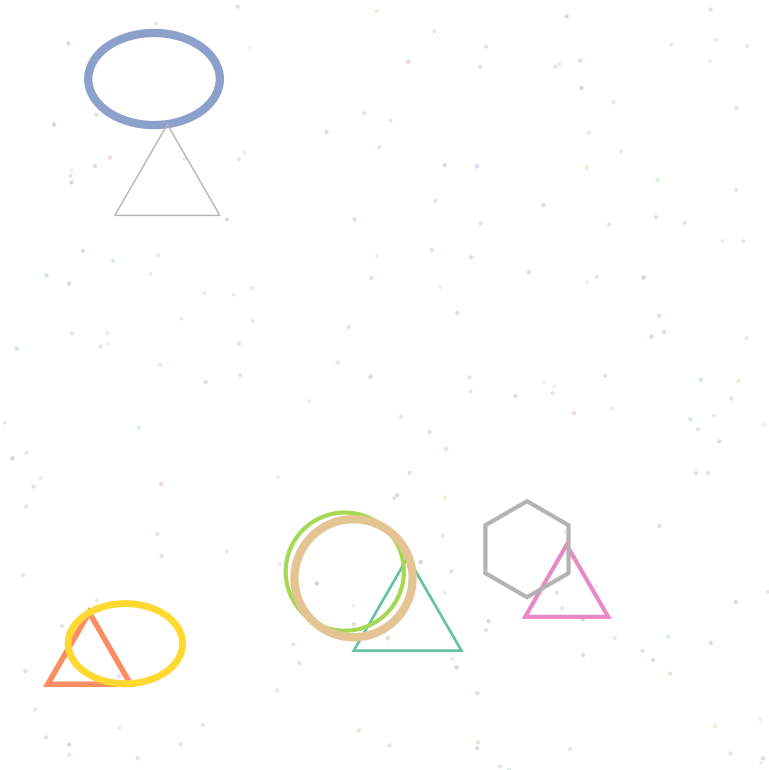[{"shape": "triangle", "thickness": 1, "radius": 0.4, "center": [0.529, 0.195]}, {"shape": "triangle", "thickness": 2, "radius": 0.31, "center": [0.116, 0.142]}, {"shape": "oval", "thickness": 3, "radius": 0.43, "center": [0.2, 0.897]}, {"shape": "triangle", "thickness": 1.5, "radius": 0.31, "center": [0.736, 0.23]}, {"shape": "circle", "thickness": 1.5, "radius": 0.38, "center": [0.448, 0.258]}, {"shape": "oval", "thickness": 2.5, "radius": 0.37, "center": [0.163, 0.164]}, {"shape": "circle", "thickness": 3, "radius": 0.38, "center": [0.459, 0.249]}, {"shape": "triangle", "thickness": 0.5, "radius": 0.39, "center": [0.217, 0.76]}, {"shape": "hexagon", "thickness": 1.5, "radius": 0.31, "center": [0.684, 0.287]}]